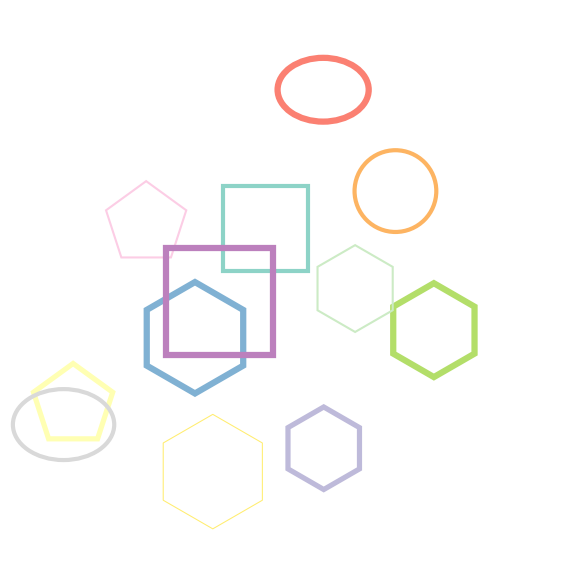[{"shape": "square", "thickness": 2, "radius": 0.37, "center": [0.46, 0.603]}, {"shape": "pentagon", "thickness": 2.5, "radius": 0.36, "center": [0.127, 0.298]}, {"shape": "hexagon", "thickness": 2.5, "radius": 0.36, "center": [0.561, 0.223]}, {"shape": "oval", "thickness": 3, "radius": 0.39, "center": [0.56, 0.844]}, {"shape": "hexagon", "thickness": 3, "radius": 0.48, "center": [0.338, 0.414]}, {"shape": "circle", "thickness": 2, "radius": 0.35, "center": [0.685, 0.668]}, {"shape": "hexagon", "thickness": 3, "radius": 0.41, "center": [0.751, 0.427]}, {"shape": "pentagon", "thickness": 1, "radius": 0.37, "center": [0.253, 0.612]}, {"shape": "oval", "thickness": 2, "radius": 0.44, "center": [0.11, 0.264]}, {"shape": "square", "thickness": 3, "radius": 0.46, "center": [0.381, 0.478]}, {"shape": "hexagon", "thickness": 1, "radius": 0.38, "center": [0.615, 0.499]}, {"shape": "hexagon", "thickness": 0.5, "radius": 0.5, "center": [0.368, 0.182]}]